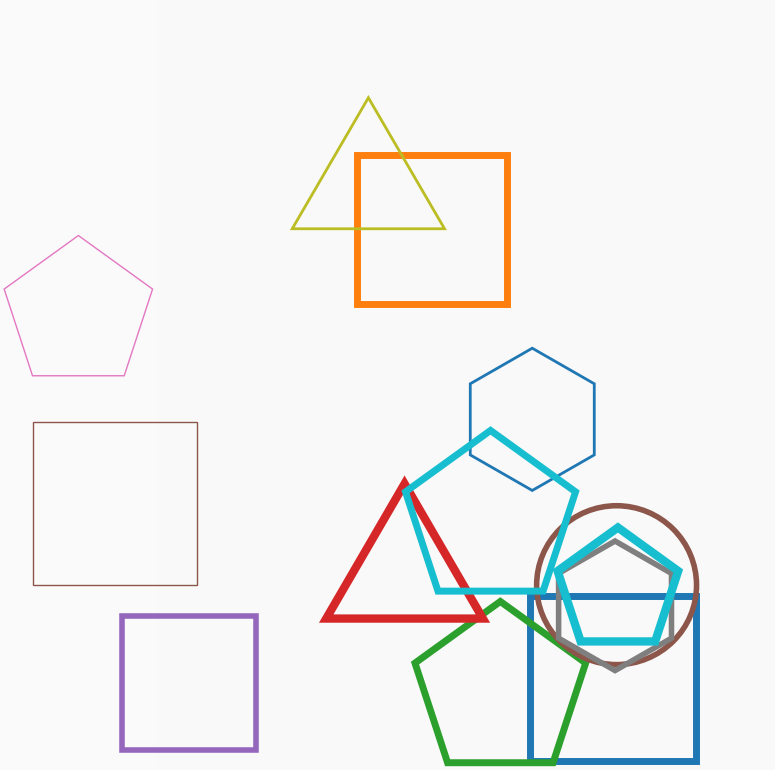[{"shape": "hexagon", "thickness": 1, "radius": 0.46, "center": [0.687, 0.455]}, {"shape": "square", "thickness": 2.5, "radius": 0.54, "center": [0.791, 0.119]}, {"shape": "square", "thickness": 2.5, "radius": 0.48, "center": [0.558, 0.702]}, {"shape": "pentagon", "thickness": 2.5, "radius": 0.58, "center": [0.646, 0.103]}, {"shape": "triangle", "thickness": 3, "radius": 0.58, "center": [0.522, 0.255]}, {"shape": "square", "thickness": 2, "radius": 0.43, "center": [0.244, 0.113]}, {"shape": "square", "thickness": 0.5, "radius": 0.53, "center": [0.149, 0.347]}, {"shape": "circle", "thickness": 2, "radius": 0.52, "center": [0.796, 0.24]}, {"shape": "pentagon", "thickness": 0.5, "radius": 0.5, "center": [0.101, 0.593]}, {"shape": "hexagon", "thickness": 2, "radius": 0.42, "center": [0.794, 0.213]}, {"shape": "triangle", "thickness": 1, "radius": 0.57, "center": [0.475, 0.76]}, {"shape": "pentagon", "thickness": 2.5, "radius": 0.58, "center": [0.633, 0.326]}, {"shape": "pentagon", "thickness": 3, "radius": 0.41, "center": [0.797, 0.233]}]